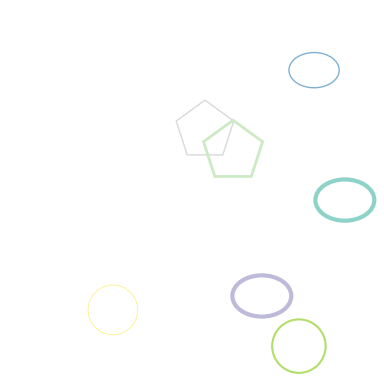[{"shape": "oval", "thickness": 3, "radius": 0.38, "center": [0.896, 0.48]}, {"shape": "oval", "thickness": 3, "radius": 0.38, "center": [0.68, 0.231]}, {"shape": "oval", "thickness": 1, "radius": 0.33, "center": [0.816, 0.818]}, {"shape": "circle", "thickness": 1.5, "radius": 0.35, "center": [0.776, 0.101]}, {"shape": "pentagon", "thickness": 1, "radius": 0.39, "center": [0.532, 0.661]}, {"shape": "pentagon", "thickness": 2, "radius": 0.4, "center": [0.605, 0.607]}, {"shape": "circle", "thickness": 0.5, "radius": 0.32, "center": [0.293, 0.195]}]